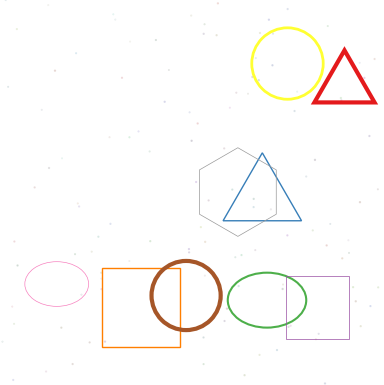[{"shape": "triangle", "thickness": 3, "radius": 0.45, "center": [0.895, 0.779]}, {"shape": "triangle", "thickness": 1, "radius": 0.59, "center": [0.681, 0.485]}, {"shape": "oval", "thickness": 1.5, "radius": 0.51, "center": [0.694, 0.22]}, {"shape": "square", "thickness": 0.5, "radius": 0.41, "center": [0.825, 0.2]}, {"shape": "square", "thickness": 1, "radius": 0.51, "center": [0.367, 0.201]}, {"shape": "circle", "thickness": 2, "radius": 0.46, "center": [0.747, 0.835]}, {"shape": "circle", "thickness": 3, "radius": 0.45, "center": [0.483, 0.232]}, {"shape": "oval", "thickness": 0.5, "radius": 0.41, "center": [0.147, 0.262]}, {"shape": "hexagon", "thickness": 0.5, "radius": 0.58, "center": [0.618, 0.501]}]